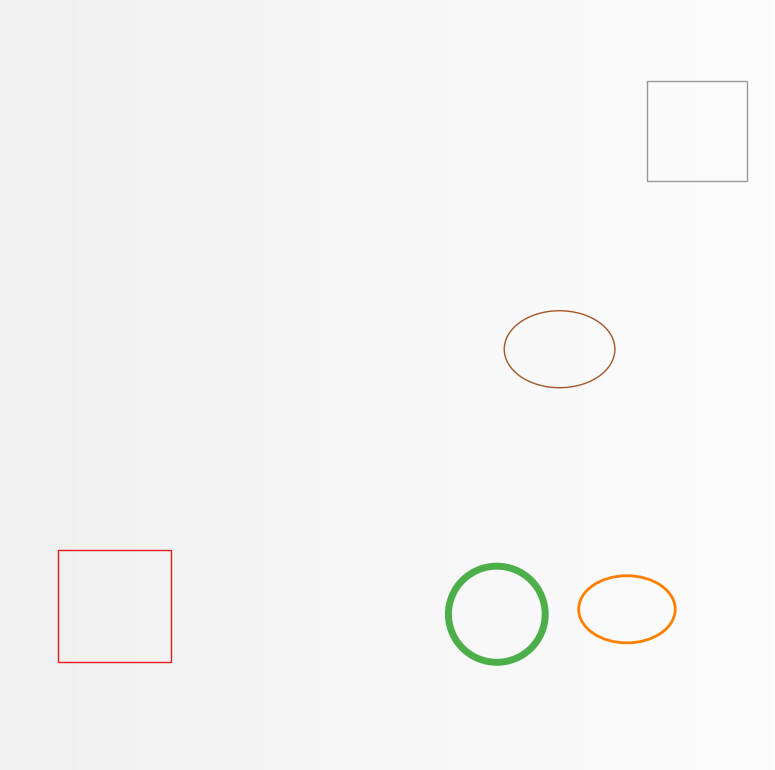[{"shape": "square", "thickness": 0.5, "radius": 0.37, "center": [0.148, 0.213]}, {"shape": "circle", "thickness": 2.5, "radius": 0.31, "center": [0.641, 0.202]}, {"shape": "oval", "thickness": 1, "radius": 0.31, "center": [0.809, 0.209]}, {"shape": "oval", "thickness": 0.5, "radius": 0.36, "center": [0.722, 0.546]}, {"shape": "square", "thickness": 0.5, "radius": 0.32, "center": [0.899, 0.83]}]